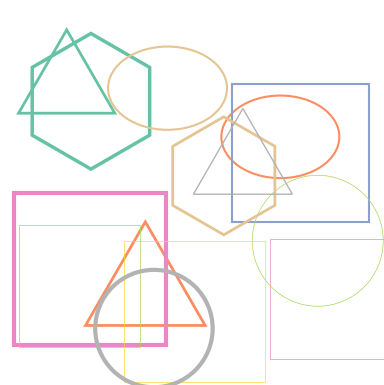[{"shape": "hexagon", "thickness": 2.5, "radius": 0.88, "center": [0.236, 0.737]}, {"shape": "triangle", "thickness": 2, "radius": 0.72, "center": [0.173, 0.778]}, {"shape": "oval", "thickness": 1.5, "radius": 0.77, "center": [0.728, 0.645]}, {"shape": "triangle", "thickness": 2, "radius": 0.9, "center": [0.378, 0.244]}, {"shape": "square", "thickness": 1.5, "radius": 0.89, "center": [0.78, 0.603]}, {"shape": "square", "thickness": 3, "radius": 0.99, "center": [0.233, 0.301]}, {"shape": "square", "thickness": 0.5, "radius": 0.78, "center": [0.858, 0.223]}, {"shape": "square", "thickness": 0.5, "radius": 0.79, "center": [0.206, 0.257]}, {"shape": "circle", "thickness": 0.5, "radius": 0.85, "center": [0.825, 0.375]}, {"shape": "square", "thickness": 0.5, "radius": 0.92, "center": [0.506, 0.19]}, {"shape": "hexagon", "thickness": 2, "radius": 0.77, "center": [0.581, 0.543]}, {"shape": "oval", "thickness": 1.5, "radius": 0.77, "center": [0.435, 0.771]}, {"shape": "circle", "thickness": 3, "radius": 0.76, "center": [0.4, 0.147]}, {"shape": "triangle", "thickness": 1, "radius": 0.74, "center": [0.631, 0.57]}]